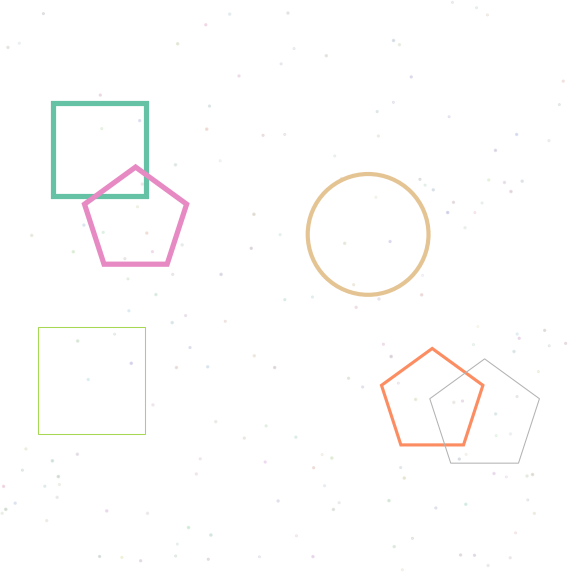[{"shape": "square", "thickness": 2.5, "radius": 0.4, "center": [0.172, 0.74]}, {"shape": "pentagon", "thickness": 1.5, "radius": 0.46, "center": [0.748, 0.303]}, {"shape": "pentagon", "thickness": 2.5, "radius": 0.46, "center": [0.235, 0.617]}, {"shape": "square", "thickness": 0.5, "radius": 0.46, "center": [0.158, 0.341]}, {"shape": "circle", "thickness": 2, "radius": 0.52, "center": [0.637, 0.593]}, {"shape": "pentagon", "thickness": 0.5, "radius": 0.5, "center": [0.839, 0.278]}]